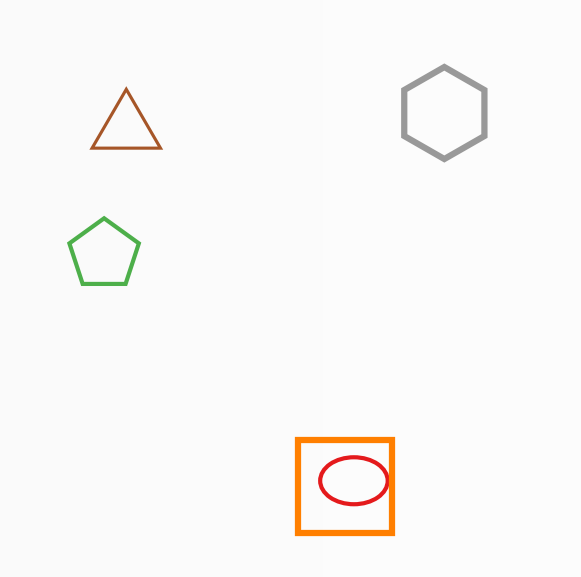[{"shape": "oval", "thickness": 2, "radius": 0.29, "center": [0.609, 0.167]}, {"shape": "pentagon", "thickness": 2, "radius": 0.31, "center": [0.179, 0.558]}, {"shape": "square", "thickness": 3, "radius": 0.4, "center": [0.594, 0.156]}, {"shape": "triangle", "thickness": 1.5, "radius": 0.34, "center": [0.217, 0.777]}, {"shape": "hexagon", "thickness": 3, "radius": 0.4, "center": [0.764, 0.803]}]